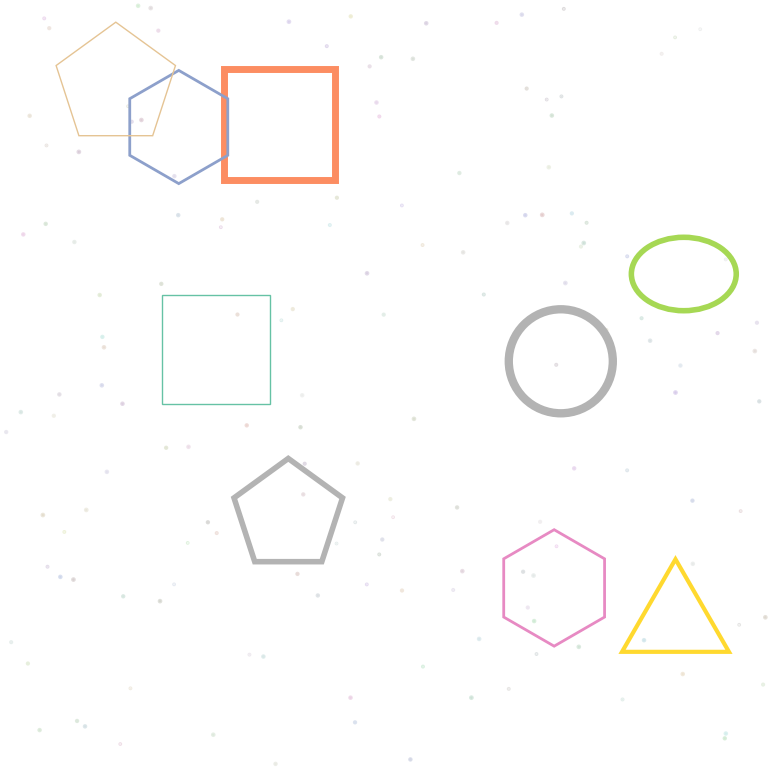[{"shape": "square", "thickness": 0.5, "radius": 0.35, "center": [0.281, 0.546]}, {"shape": "square", "thickness": 2.5, "radius": 0.36, "center": [0.363, 0.838]}, {"shape": "hexagon", "thickness": 1, "radius": 0.37, "center": [0.232, 0.835]}, {"shape": "hexagon", "thickness": 1, "radius": 0.38, "center": [0.72, 0.236]}, {"shape": "oval", "thickness": 2, "radius": 0.34, "center": [0.888, 0.644]}, {"shape": "triangle", "thickness": 1.5, "radius": 0.4, "center": [0.877, 0.194]}, {"shape": "pentagon", "thickness": 0.5, "radius": 0.41, "center": [0.15, 0.89]}, {"shape": "pentagon", "thickness": 2, "radius": 0.37, "center": [0.374, 0.33]}, {"shape": "circle", "thickness": 3, "radius": 0.34, "center": [0.728, 0.531]}]